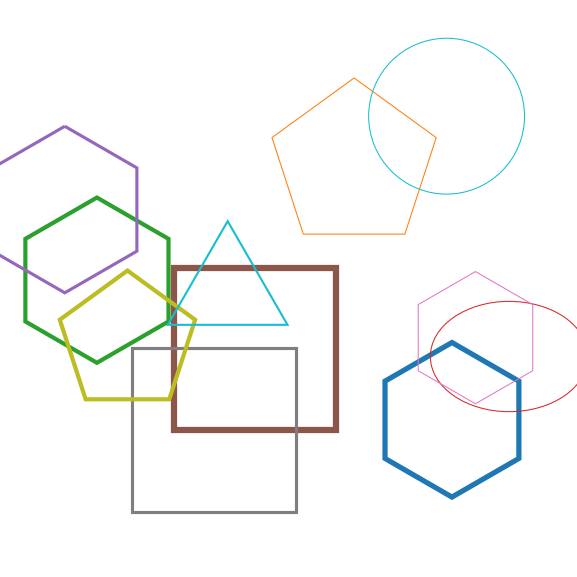[{"shape": "hexagon", "thickness": 2.5, "radius": 0.67, "center": [0.783, 0.272]}, {"shape": "pentagon", "thickness": 0.5, "radius": 0.75, "center": [0.613, 0.715]}, {"shape": "hexagon", "thickness": 2, "radius": 0.72, "center": [0.168, 0.514]}, {"shape": "oval", "thickness": 0.5, "radius": 0.68, "center": [0.882, 0.382]}, {"shape": "hexagon", "thickness": 1.5, "radius": 0.72, "center": [0.112, 0.636]}, {"shape": "square", "thickness": 3, "radius": 0.7, "center": [0.441, 0.394]}, {"shape": "hexagon", "thickness": 0.5, "radius": 0.57, "center": [0.823, 0.414]}, {"shape": "square", "thickness": 1.5, "radius": 0.71, "center": [0.371, 0.255]}, {"shape": "pentagon", "thickness": 2, "radius": 0.62, "center": [0.221, 0.407]}, {"shape": "triangle", "thickness": 1, "radius": 0.6, "center": [0.394, 0.496]}, {"shape": "circle", "thickness": 0.5, "radius": 0.67, "center": [0.773, 0.798]}]